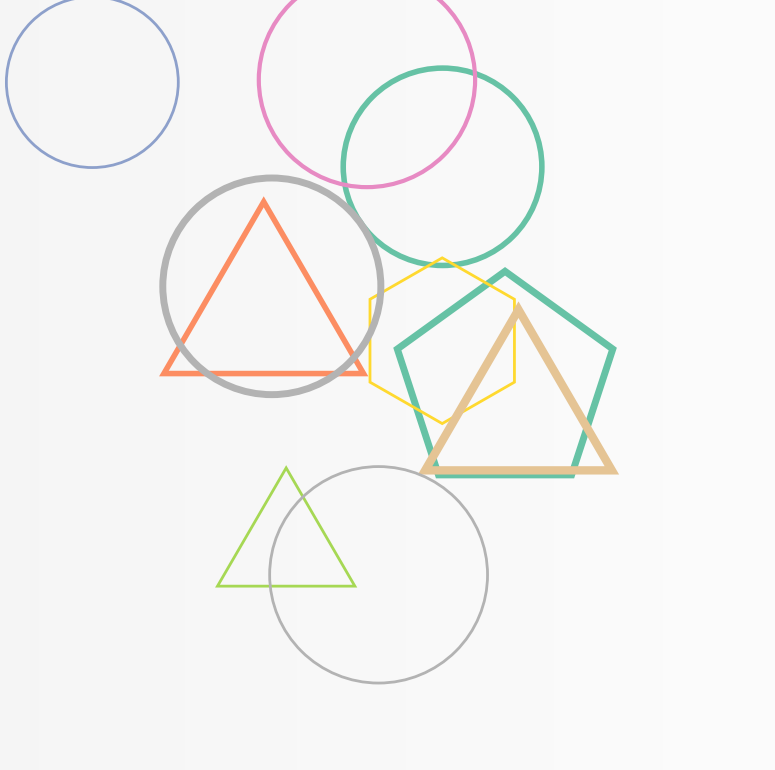[{"shape": "pentagon", "thickness": 2.5, "radius": 0.73, "center": [0.652, 0.502]}, {"shape": "circle", "thickness": 2, "radius": 0.64, "center": [0.571, 0.783]}, {"shape": "triangle", "thickness": 2, "radius": 0.74, "center": [0.34, 0.589]}, {"shape": "circle", "thickness": 1, "radius": 0.55, "center": [0.119, 0.893]}, {"shape": "circle", "thickness": 1.5, "radius": 0.7, "center": [0.473, 0.897]}, {"shape": "triangle", "thickness": 1, "radius": 0.51, "center": [0.369, 0.29]}, {"shape": "hexagon", "thickness": 1, "radius": 0.54, "center": [0.571, 0.558]}, {"shape": "triangle", "thickness": 3, "radius": 0.7, "center": [0.669, 0.459]}, {"shape": "circle", "thickness": 2.5, "radius": 0.7, "center": [0.351, 0.628]}, {"shape": "circle", "thickness": 1, "radius": 0.7, "center": [0.489, 0.253]}]